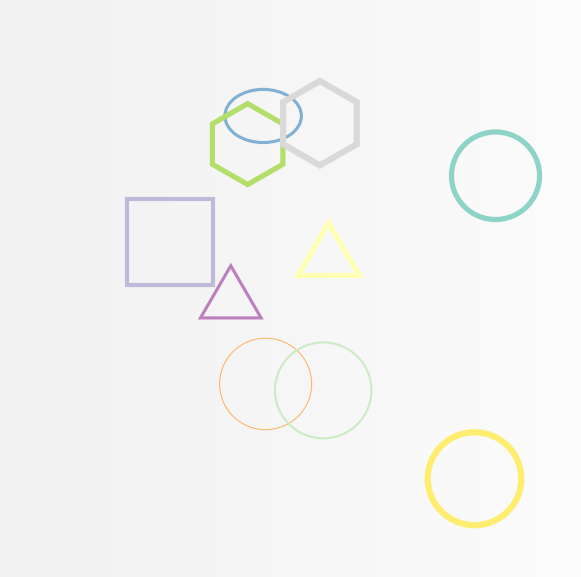[{"shape": "circle", "thickness": 2.5, "radius": 0.38, "center": [0.853, 0.695]}, {"shape": "triangle", "thickness": 2.5, "radius": 0.3, "center": [0.565, 0.552]}, {"shape": "square", "thickness": 2, "radius": 0.37, "center": [0.293, 0.58]}, {"shape": "oval", "thickness": 1.5, "radius": 0.33, "center": [0.453, 0.798]}, {"shape": "circle", "thickness": 0.5, "radius": 0.4, "center": [0.457, 0.334]}, {"shape": "hexagon", "thickness": 2.5, "radius": 0.35, "center": [0.426, 0.75]}, {"shape": "hexagon", "thickness": 3, "radius": 0.37, "center": [0.55, 0.786]}, {"shape": "triangle", "thickness": 1.5, "radius": 0.3, "center": [0.397, 0.479]}, {"shape": "circle", "thickness": 1, "radius": 0.42, "center": [0.556, 0.323]}, {"shape": "circle", "thickness": 3, "radius": 0.4, "center": [0.816, 0.17]}]